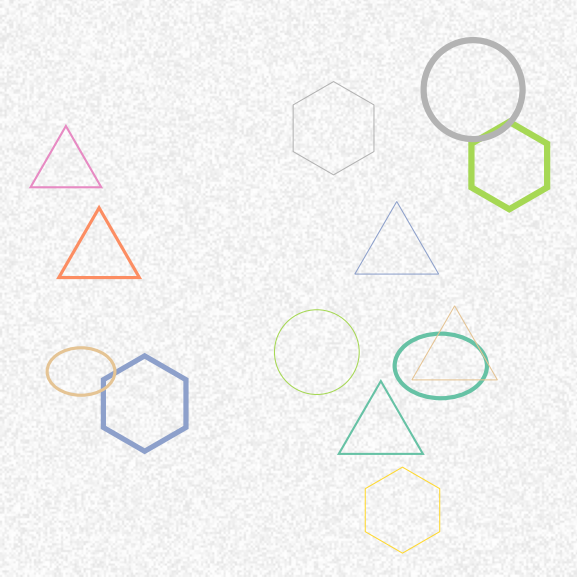[{"shape": "triangle", "thickness": 1, "radius": 0.42, "center": [0.659, 0.255]}, {"shape": "oval", "thickness": 2, "radius": 0.4, "center": [0.763, 0.365]}, {"shape": "triangle", "thickness": 1.5, "radius": 0.4, "center": [0.172, 0.559]}, {"shape": "triangle", "thickness": 0.5, "radius": 0.42, "center": [0.687, 0.566]}, {"shape": "hexagon", "thickness": 2.5, "radius": 0.41, "center": [0.251, 0.3]}, {"shape": "triangle", "thickness": 1, "radius": 0.35, "center": [0.114, 0.71]}, {"shape": "circle", "thickness": 0.5, "radius": 0.37, "center": [0.549, 0.389]}, {"shape": "hexagon", "thickness": 3, "radius": 0.38, "center": [0.882, 0.712]}, {"shape": "hexagon", "thickness": 0.5, "radius": 0.37, "center": [0.697, 0.116]}, {"shape": "triangle", "thickness": 0.5, "radius": 0.43, "center": [0.787, 0.384]}, {"shape": "oval", "thickness": 1.5, "radius": 0.29, "center": [0.14, 0.356]}, {"shape": "hexagon", "thickness": 0.5, "radius": 0.4, "center": [0.578, 0.777]}, {"shape": "circle", "thickness": 3, "radius": 0.43, "center": [0.819, 0.844]}]